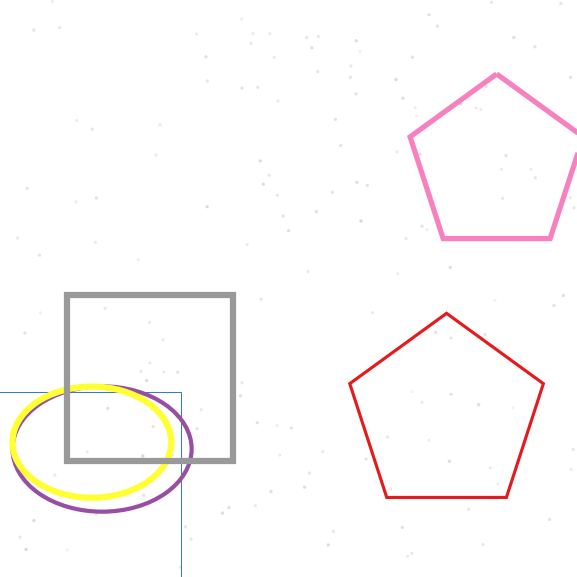[{"shape": "pentagon", "thickness": 1.5, "radius": 0.88, "center": [0.773, 0.28]}, {"shape": "square", "thickness": 0.5, "radius": 0.95, "center": [0.123, 0.129]}, {"shape": "oval", "thickness": 2, "radius": 0.78, "center": [0.177, 0.222]}, {"shape": "oval", "thickness": 3, "radius": 0.69, "center": [0.159, 0.233]}, {"shape": "pentagon", "thickness": 2.5, "radius": 0.79, "center": [0.86, 0.713]}, {"shape": "square", "thickness": 3, "radius": 0.72, "center": [0.26, 0.345]}]